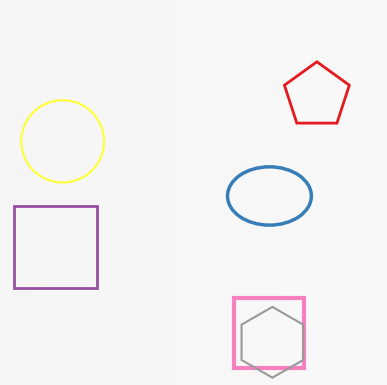[{"shape": "pentagon", "thickness": 2, "radius": 0.44, "center": [0.818, 0.751]}, {"shape": "oval", "thickness": 2.5, "radius": 0.54, "center": [0.695, 0.491]}, {"shape": "square", "thickness": 2, "radius": 0.53, "center": [0.143, 0.358]}, {"shape": "circle", "thickness": 1.5, "radius": 0.53, "center": [0.162, 0.633]}, {"shape": "square", "thickness": 3, "radius": 0.46, "center": [0.694, 0.136]}, {"shape": "hexagon", "thickness": 1.5, "radius": 0.46, "center": [0.703, 0.111]}]